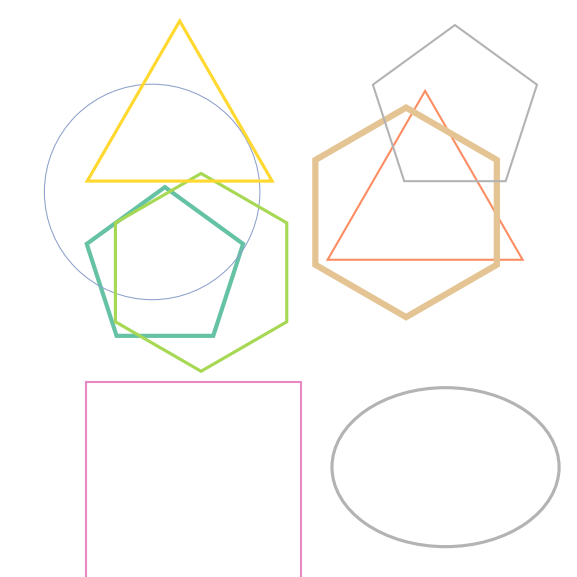[{"shape": "pentagon", "thickness": 2, "radius": 0.71, "center": [0.286, 0.533]}, {"shape": "triangle", "thickness": 1, "radius": 0.97, "center": [0.736, 0.647]}, {"shape": "circle", "thickness": 0.5, "radius": 0.93, "center": [0.263, 0.667]}, {"shape": "square", "thickness": 1, "radius": 0.93, "center": [0.335, 0.15]}, {"shape": "hexagon", "thickness": 1.5, "radius": 0.86, "center": [0.348, 0.528]}, {"shape": "triangle", "thickness": 1.5, "radius": 0.92, "center": [0.311, 0.778]}, {"shape": "hexagon", "thickness": 3, "radius": 0.91, "center": [0.703, 0.631]}, {"shape": "oval", "thickness": 1.5, "radius": 0.98, "center": [0.771, 0.19]}, {"shape": "pentagon", "thickness": 1, "radius": 0.75, "center": [0.788, 0.806]}]